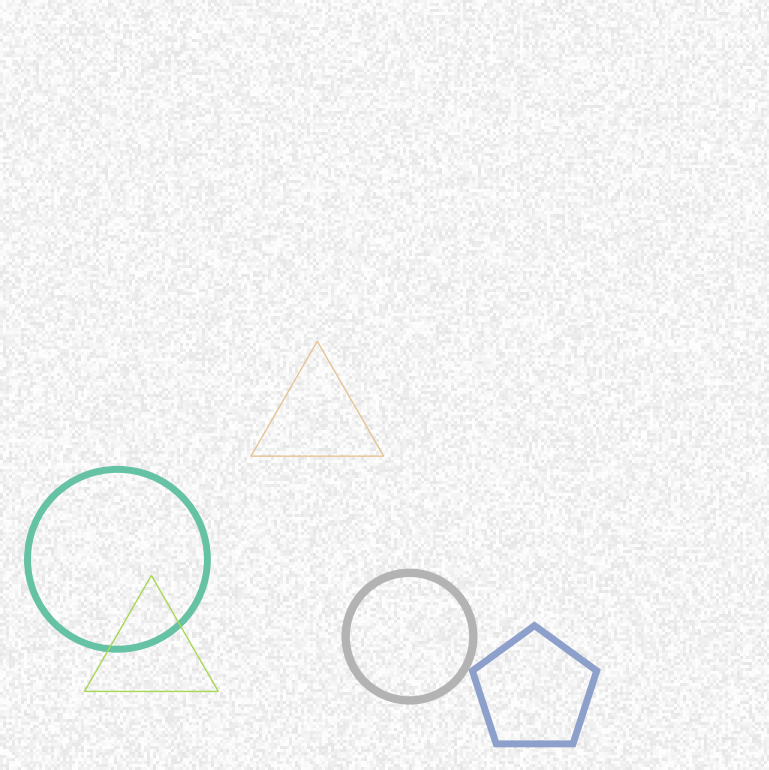[{"shape": "circle", "thickness": 2.5, "radius": 0.58, "center": [0.153, 0.274]}, {"shape": "pentagon", "thickness": 2.5, "radius": 0.42, "center": [0.694, 0.103]}, {"shape": "triangle", "thickness": 0.5, "radius": 0.5, "center": [0.197, 0.152]}, {"shape": "triangle", "thickness": 0.5, "radius": 0.5, "center": [0.412, 0.457]}, {"shape": "circle", "thickness": 3, "radius": 0.41, "center": [0.532, 0.173]}]